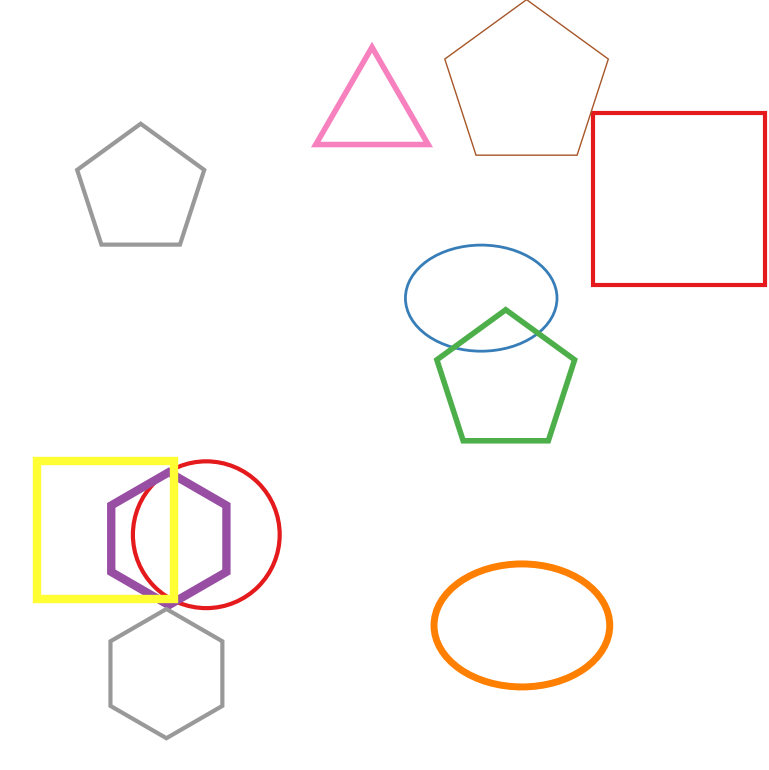[{"shape": "circle", "thickness": 1.5, "radius": 0.48, "center": [0.268, 0.306]}, {"shape": "square", "thickness": 1.5, "radius": 0.56, "center": [0.882, 0.741]}, {"shape": "oval", "thickness": 1, "radius": 0.49, "center": [0.625, 0.613]}, {"shape": "pentagon", "thickness": 2, "radius": 0.47, "center": [0.657, 0.504]}, {"shape": "hexagon", "thickness": 3, "radius": 0.43, "center": [0.219, 0.3]}, {"shape": "oval", "thickness": 2.5, "radius": 0.57, "center": [0.678, 0.188]}, {"shape": "square", "thickness": 3, "radius": 0.45, "center": [0.137, 0.312]}, {"shape": "pentagon", "thickness": 0.5, "radius": 0.56, "center": [0.684, 0.889]}, {"shape": "triangle", "thickness": 2, "radius": 0.42, "center": [0.483, 0.854]}, {"shape": "pentagon", "thickness": 1.5, "radius": 0.43, "center": [0.183, 0.753]}, {"shape": "hexagon", "thickness": 1.5, "radius": 0.42, "center": [0.216, 0.125]}]